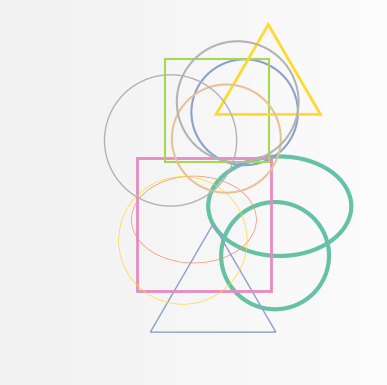[{"shape": "oval", "thickness": 3, "radius": 0.92, "center": [0.722, 0.464]}, {"shape": "circle", "thickness": 3, "radius": 0.7, "center": [0.71, 0.336]}, {"shape": "oval", "thickness": 0.5, "radius": 0.81, "center": [0.5, 0.43]}, {"shape": "triangle", "thickness": 1, "radius": 0.94, "center": [0.55, 0.231]}, {"shape": "circle", "thickness": 1.5, "radius": 0.69, "center": [0.631, 0.708]}, {"shape": "square", "thickness": 2, "radius": 0.87, "center": [0.526, 0.417]}, {"shape": "square", "thickness": 1.5, "radius": 0.67, "center": [0.56, 0.712]}, {"shape": "circle", "thickness": 0.5, "radius": 0.83, "center": [0.472, 0.375]}, {"shape": "triangle", "thickness": 2, "radius": 0.78, "center": [0.692, 0.781]}, {"shape": "circle", "thickness": 1.5, "radius": 0.7, "center": [0.584, 0.64]}, {"shape": "circle", "thickness": 1.5, "radius": 0.79, "center": [0.613, 0.736]}, {"shape": "circle", "thickness": 1, "radius": 0.85, "center": [0.44, 0.635]}]